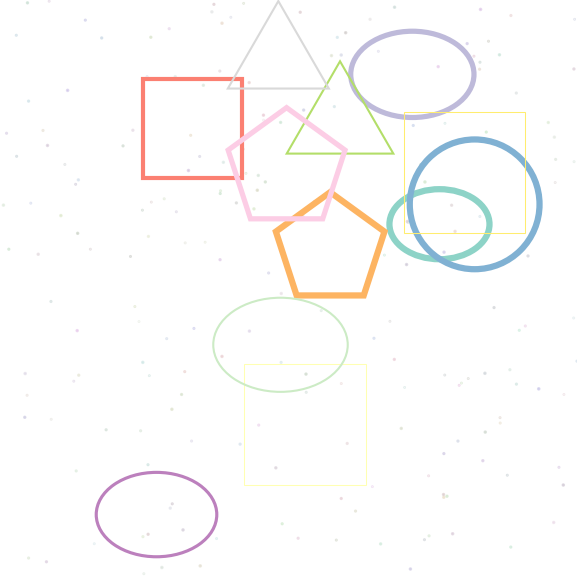[{"shape": "oval", "thickness": 3, "radius": 0.43, "center": [0.761, 0.611]}, {"shape": "square", "thickness": 0.5, "radius": 0.53, "center": [0.528, 0.264]}, {"shape": "oval", "thickness": 2.5, "radius": 0.53, "center": [0.714, 0.87]}, {"shape": "square", "thickness": 2, "radius": 0.43, "center": [0.334, 0.777]}, {"shape": "circle", "thickness": 3, "radius": 0.56, "center": [0.822, 0.645]}, {"shape": "pentagon", "thickness": 3, "radius": 0.49, "center": [0.572, 0.568]}, {"shape": "triangle", "thickness": 1, "radius": 0.53, "center": [0.589, 0.786]}, {"shape": "pentagon", "thickness": 2.5, "radius": 0.53, "center": [0.496, 0.706]}, {"shape": "triangle", "thickness": 1, "radius": 0.5, "center": [0.482, 0.896]}, {"shape": "oval", "thickness": 1.5, "radius": 0.52, "center": [0.271, 0.108]}, {"shape": "oval", "thickness": 1, "radius": 0.58, "center": [0.486, 0.402]}, {"shape": "square", "thickness": 0.5, "radius": 0.52, "center": [0.804, 0.7]}]